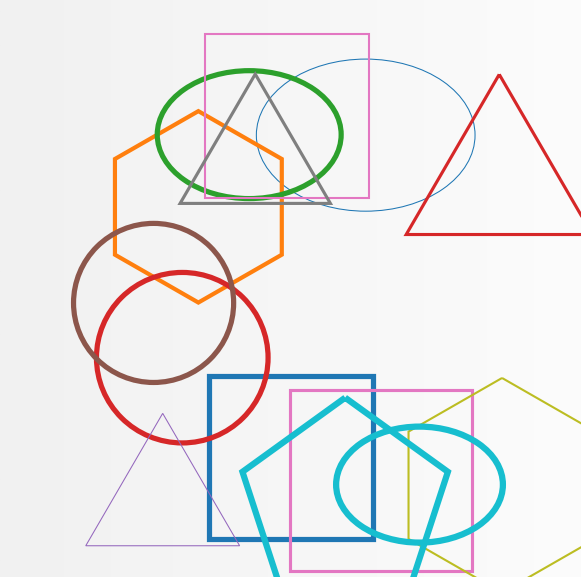[{"shape": "square", "thickness": 2.5, "radius": 0.71, "center": [0.5, 0.206]}, {"shape": "oval", "thickness": 0.5, "radius": 0.94, "center": [0.629, 0.765]}, {"shape": "hexagon", "thickness": 2, "radius": 0.83, "center": [0.341, 0.641]}, {"shape": "oval", "thickness": 2.5, "radius": 0.79, "center": [0.429, 0.766]}, {"shape": "circle", "thickness": 2.5, "radius": 0.74, "center": [0.314, 0.38]}, {"shape": "triangle", "thickness": 1.5, "radius": 0.92, "center": [0.859, 0.685]}, {"shape": "triangle", "thickness": 0.5, "radius": 0.76, "center": [0.28, 0.131]}, {"shape": "circle", "thickness": 2.5, "radius": 0.69, "center": [0.264, 0.475]}, {"shape": "square", "thickness": 1.5, "radius": 0.78, "center": [0.656, 0.166]}, {"shape": "square", "thickness": 1, "radius": 0.71, "center": [0.494, 0.798]}, {"shape": "triangle", "thickness": 1.5, "radius": 0.75, "center": [0.439, 0.722]}, {"shape": "hexagon", "thickness": 1, "radius": 0.93, "center": [0.864, 0.159]}, {"shape": "oval", "thickness": 3, "radius": 0.72, "center": [0.722, 0.16]}, {"shape": "pentagon", "thickness": 3, "radius": 0.93, "center": [0.594, 0.125]}]